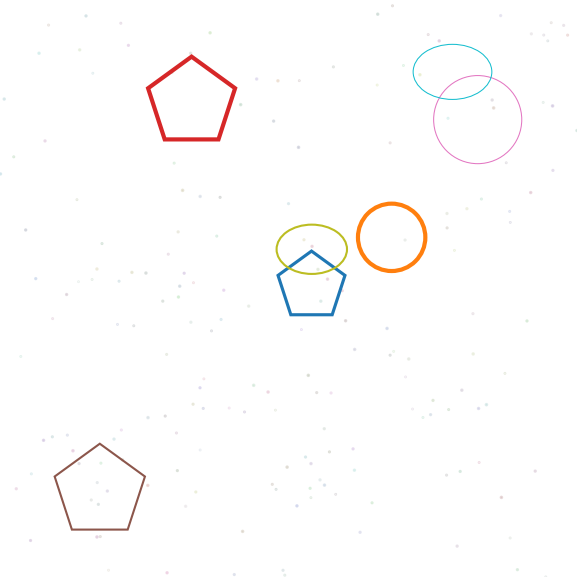[{"shape": "pentagon", "thickness": 1.5, "radius": 0.3, "center": [0.539, 0.503]}, {"shape": "circle", "thickness": 2, "radius": 0.29, "center": [0.678, 0.588]}, {"shape": "pentagon", "thickness": 2, "radius": 0.4, "center": [0.332, 0.822]}, {"shape": "pentagon", "thickness": 1, "radius": 0.41, "center": [0.173, 0.149]}, {"shape": "circle", "thickness": 0.5, "radius": 0.38, "center": [0.827, 0.792]}, {"shape": "oval", "thickness": 1, "radius": 0.3, "center": [0.54, 0.567]}, {"shape": "oval", "thickness": 0.5, "radius": 0.34, "center": [0.784, 0.875]}]